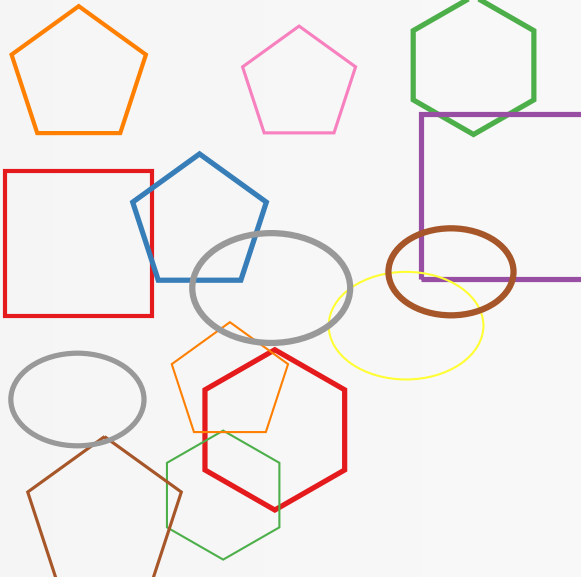[{"shape": "hexagon", "thickness": 2.5, "radius": 0.69, "center": [0.473, 0.255]}, {"shape": "square", "thickness": 2, "radius": 0.63, "center": [0.135, 0.577]}, {"shape": "pentagon", "thickness": 2.5, "radius": 0.6, "center": [0.343, 0.612]}, {"shape": "hexagon", "thickness": 2.5, "radius": 0.6, "center": [0.815, 0.886]}, {"shape": "hexagon", "thickness": 1, "radius": 0.56, "center": [0.384, 0.142]}, {"shape": "square", "thickness": 2.5, "radius": 0.71, "center": [0.867, 0.659]}, {"shape": "pentagon", "thickness": 2, "radius": 0.61, "center": [0.135, 0.867]}, {"shape": "pentagon", "thickness": 1, "radius": 0.53, "center": [0.396, 0.336]}, {"shape": "oval", "thickness": 1, "radius": 0.67, "center": [0.699, 0.435]}, {"shape": "pentagon", "thickness": 1.5, "radius": 0.69, "center": [0.18, 0.104]}, {"shape": "oval", "thickness": 3, "radius": 0.54, "center": [0.776, 0.528]}, {"shape": "pentagon", "thickness": 1.5, "radius": 0.51, "center": [0.515, 0.852]}, {"shape": "oval", "thickness": 3, "radius": 0.68, "center": [0.467, 0.5]}, {"shape": "oval", "thickness": 2.5, "radius": 0.57, "center": [0.133, 0.307]}]